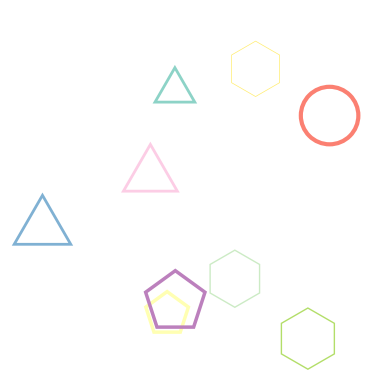[{"shape": "triangle", "thickness": 2, "radius": 0.3, "center": [0.454, 0.765]}, {"shape": "pentagon", "thickness": 2.5, "radius": 0.29, "center": [0.434, 0.184]}, {"shape": "circle", "thickness": 3, "radius": 0.37, "center": [0.856, 0.7]}, {"shape": "triangle", "thickness": 2, "radius": 0.42, "center": [0.11, 0.408]}, {"shape": "hexagon", "thickness": 1, "radius": 0.4, "center": [0.8, 0.12]}, {"shape": "triangle", "thickness": 2, "radius": 0.4, "center": [0.391, 0.544]}, {"shape": "pentagon", "thickness": 2.5, "radius": 0.41, "center": [0.455, 0.216]}, {"shape": "hexagon", "thickness": 1, "radius": 0.37, "center": [0.61, 0.276]}, {"shape": "hexagon", "thickness": 0.5, "radius": 0.36, "center": [0.664, 0.821]}]